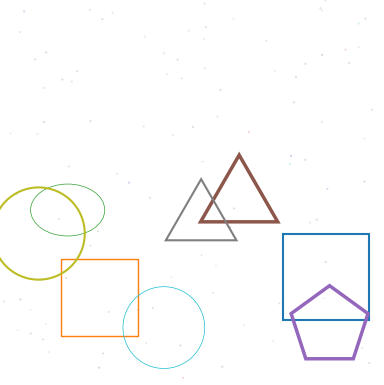[{"shape": "square", "thickness": 1.5, "radius": 0.56, "center": [0.847, 0.281]}, {"shape": "square", "thickness": 1, "radius": 0.5, "center": [0.259, 0.227]}, {"shape": "oval", "thickness": 0.5, "radius": 0.48, "center": [0.176, 0.455]}, {"shape": "pentagon", "thickness": 2.5, "radius": 0.52, "center": [0.856, 0.153]}, {"shape": "triangle", "thickness": 2.5, "radius": 0.58, "center": [0.621, 0.482]}, {"shape": "triangle", "thickness": 1.5, "radius": 0.53, "center": [0.522, 0.429]}, {"shape": "circle", "thickness": 1.5, "radius": 0.6, "center": [0.1, 0.393]}, {"shape": "circle", "thickness": 0.5, "radius": 0.53, "center": [0.426, 0.149]}]